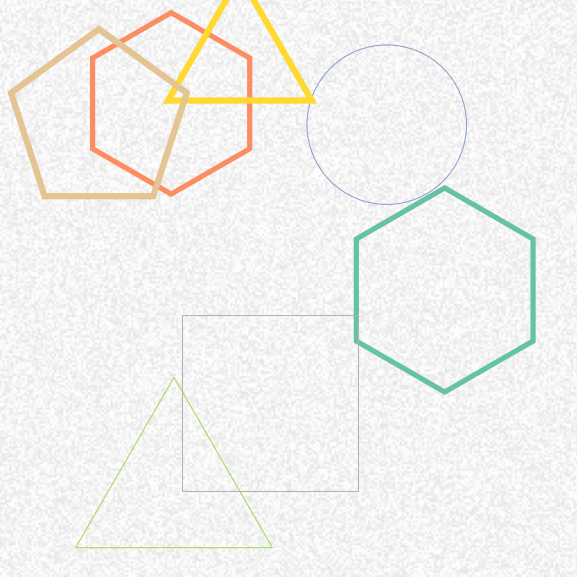[{"shape": "hexagon", "thickness": 2.5, "radius": 0.88, "center": [0.77, 0.497]}, {"shape": "hexagon", "thickness": 2.5, "radius": 0.79, "center": [0.296, 0.82]}, {"shape": "circle", "thickness": 0.5, "radius": 0.69, "center": [0.67, 0.783]}, {"shape": "triangle", "thickness": 0.5, "radius": 0.98, "center": [0.301, 0.149]}, {"shape": "triangle", "thickness": 3, "radius": 0.72, "center": [0.415, 0.897]}, {"shape": "pentagon", "thickness": 3, "radius": 0.8, "center": [0.171, 0.789]}, {"shape": "square", "thickness": 0.5, "radius": 0.76, "center": [0.468, 0.302]}]